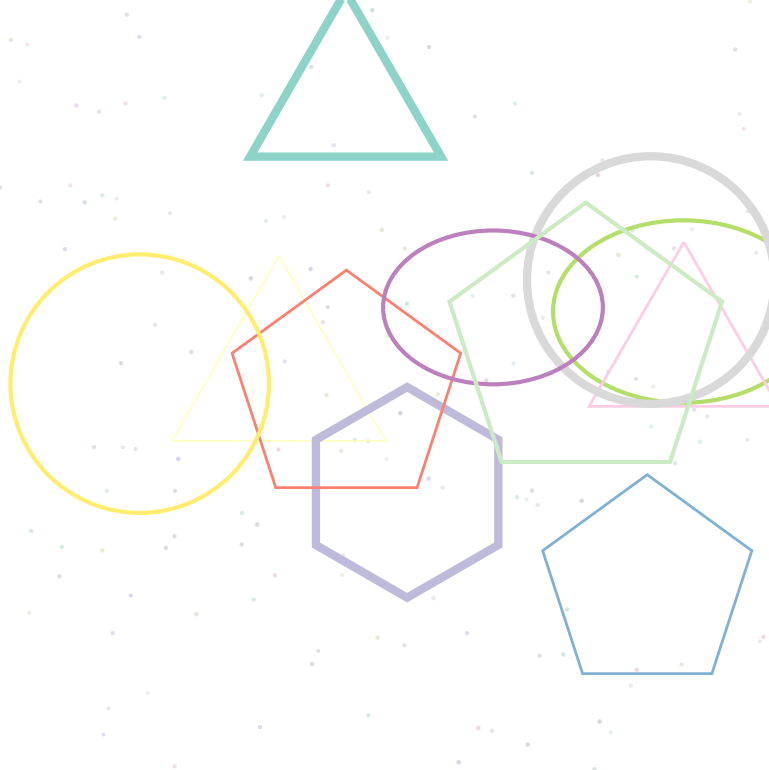[{"shape": "triangle", "thickness": 3, "radius": 0.72, "center": [0.449, 0.868]}, {"shape": "triangle", "thickness": 0.5, "radius": 0.8, "center": [0.362, 0.507]}, {"shape": "hexagon", "thickness": 3, "radius": 0.68, "center": [0.529, 0.361]}, {"shape": "pentagon", "thickness": 1, "radius": 0.78, "center": [0.45, 0.493]}, {"shape": "pentagon", "thickness": 1, "radius": 0.71, "center": [0.841, 0.241]}, {"shape": "oval", "thickness": 1.5, "radius": 0.85, "center": [0.887, 0.595]}, {"shape": "triangle", "thickness": 1, "radius": 0.71, "center": [0.888, 0.543]}, {"shape": "circle", "thickness": 3, "radius": 0.8, "center": [0.845, 0.636]}, {"shape": "oval", "thickness": 1.5, "radius": 0.71, "center": [0.64, 0.601]}, {"shape": "pentagon", "thickness": 1.5, "radius": 0.93, "center": [0.761, 0.551]}, {"shape": "circle", "thickness": 1.5, "radius": 0.84, "center": [0.181, 0.502]}]